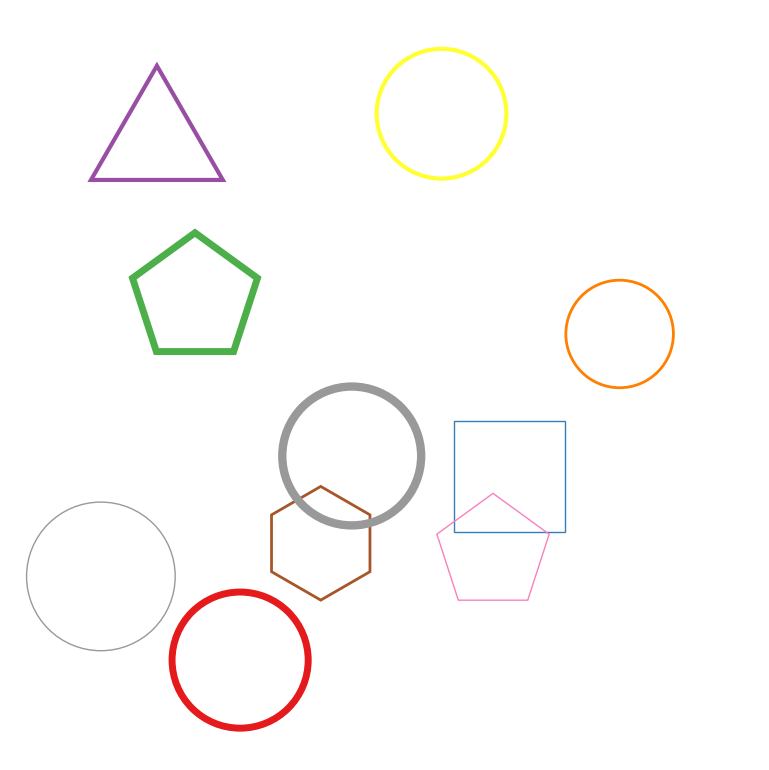[{"shape": "circle", "thickness": 2.5, "radius": 0.44, "center": [0.312, 0.143]}, {"shape": "square", "thickness": 0.5, "radius": 0.36, "center": [0.662, 0.382]}, {"shape": "pentagon", "thickness": 2.5, "radius": 0.43, "center": [0.253, 0.612]}, {"shape": "triangle", "thickness": 1.5, "radius": 0.49, "center": [0.204, 0.816]}, {"shape": "circle", "thickness": 1, "radius": 0.35, "center": [0.805, 0.566]}, {"shape": "circle", "thickness": 1.5, "radius": 0.42, "center": [0.573, 0.852]}, {"shape": "hexagon", "thickness": 1, "radius": 0.37, "center": [0.417, 0.294]}, {"shape": "pentagon", "thickness": 0.5, "radius": 0.38, "center": [0.64, 0.283]}, {"shape": "circle", "thickness": 3, "radius": 0.45, "center": [0.457, 0.408]}, {"shape": "circle", "thickness": 0.5, "radius": 0.48, "center": [0.131, 0.251]}]